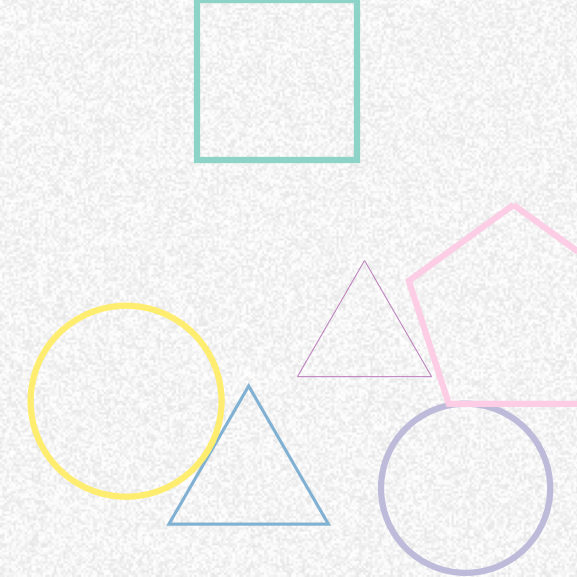[{"shape": "square", "thickness": 3, "radius": 0.69, "center": [0.48, 0.861]}, {"shape": "circle", "thickness": 3, "radius": 0.73, "center": [0.806, 0.154]}, {"shape": "triangle", "thickness": 1.5, "radius": 0.8, "center": [0.431, 0.171]}, {"shape": "pentagon", "thickness": 3, "radius": 0.95, "center": [0.889, 0.454]}, {"shape": "triangle", "thickness": 0.5, "radius": 0.67, "center": [0.631, 0.414]}, {"shape": "circle", "thickness": 3, "radius": 0.83, "center": [0.218, 0.304]}]